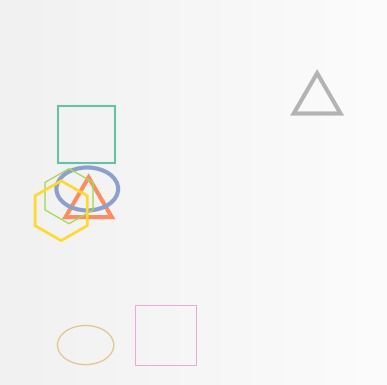[{"shape": "square", "thickness": 1.5, "radius": 0.37, "center": [0.223, 0.651]}, {"shape": "triangle", "thickness": 3, "radius": 0.34, "center": [0.229, 0.471]}, {"shape": "oval", "thickness": 3, "radius": 0.4, "center": [0.225, 0.509]}, {"shape": "square", "thickness": 0.5, "radius": 0.39, "center": [0.426, 0.13]}, {"shape": "hexagon", "thickness": 1, "radius": 0.36, "center": [0.178, 0.491]}, {"shape": "hexagon", "thickness": 2, "radius": 0.39, "center": [0.158, 0.453]}, {"shape": "oval", "thickness": 1, "radius": 0.36, "center": [0.221, 0.104]}, {"shape": "triangle", "thickness": 3, "radius": 0.35, "center": [0.818, 0.74]}]